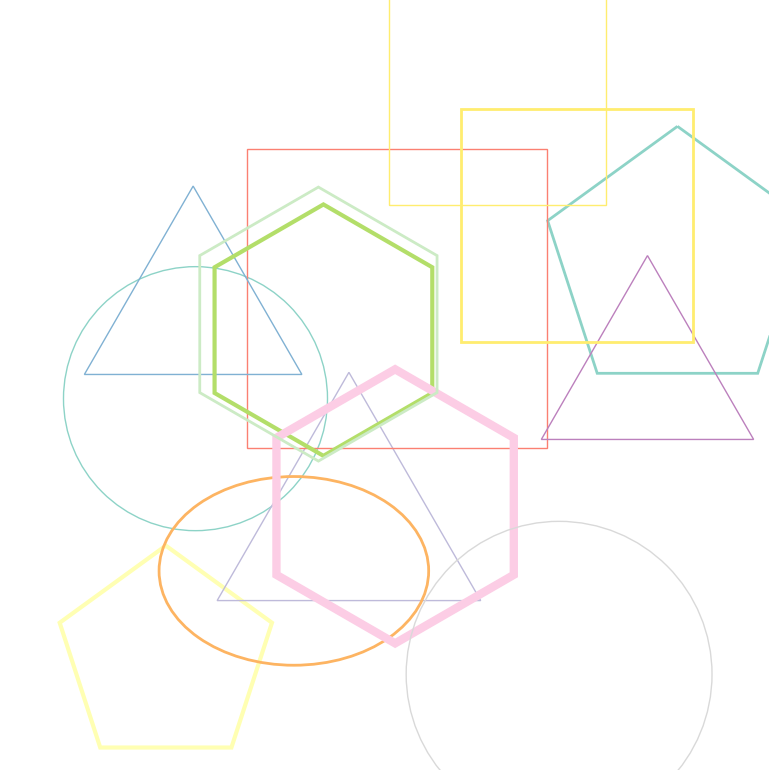[{"shape": "pentagon", "thickness": 1, "radius": 0.89, "center": [0.88, 0.659]}, {"shape": "circle", "thickness": 0.5, "radius": 0.86, "center": [0.254, 0.482]}, {"shape": "pentagon", "thickness": 1.5, "radius": 0.72, "center": [0.215, 0.146]}, {"shape": "triangle", "thickness": 0.5, "radius": 0.99, "center": [0.453, 0.319]}, {"shape": "square", "thickness": 0.5, "radius": 0.97, "center": [0.516, 0.613]}, {"shape": "triangle", "thickness": 0.5, "radius": 0.82, "center": [0.251, 0.595]}, {"shape": "oval", "thickness": 1, "radius": 0.88, "center": [0.382, 0.259]}, {"shape": "hexagon", "thickness": 1.5, "radius": 0.82, "center": [0.42, 0.571]}, {"shape": "hexagon", "thickness": 3, "radius": 0.89, "center": [0.513, 0.342]}, {"shape": "circle", "thickness": 0.5, "radius": 0.99, "center": [0.726, 0.124]}, {"shape": "triangle", "thickness": 0.5, "radius": 0.8, "center": [0.841, 0.509]}, {"shape": "hexagon", "thickness": 1, "radius": 0.89, "center": [0.414, 0.579]}, {"shape": "square", "thickness": 0.5, "radius": 0.71, "center": [0.646, 0.875]}, {"shape": "square", "thickness": 1, "radius": 0.75, "center": [0.749, 0.707]}]